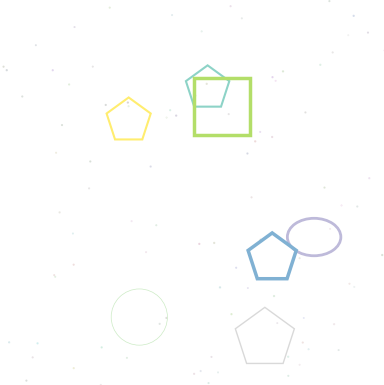[{"shape": "pentagon", "thickness": 1.5, "radius": 0.3, "center": [0.539, 0.771]}, {"shape": "oval", "thickness": 2, "radius": 0.35, "center": [0.816, 0.384]}, {"shape": "pentagon", "thickness": 2.5, "radius": 0.33, "center": [0.707, 0.329]}, {"shape": "square", "thickness": 2.5, "radius": 0.37, "center": [0.577, 0.724]}, {"shape": "pentagon", "thickness": 1, "radius": 0.4, "center": [0.688, 0.121]}, {"shape": "circle", "thickness": 0.5, "radius": 0.37, "center": [0.362, 0.176]}, {"shape": "pentagon", "thickness": 1.5, "radius": 0.3, "center": [0.334, 0.687]}]